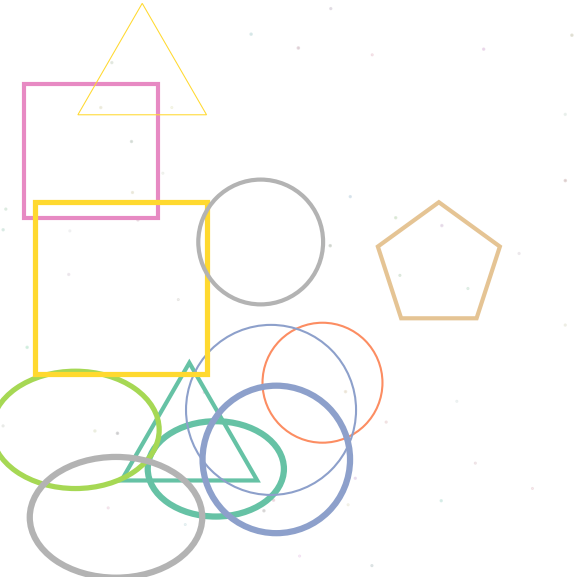[{"shape": "oval", "thickness": 3, "radius": 0.59, "center": [0.374, 0.187]}, {"shape": "triangle", "thickness": 2, "radius": 0.68, "center": [0.328, 0.235]}, {"shape": "circle", "thickness": 1, "radius": 0.52, "center": [0.558, 0.336]}, {"shape": "circle", "thickness": 3, "radius": 0.64, "center": [0.478, 0.204]}, {"shape": "circle", "thickness": 1, "radius": 0.74, "center": [0.469, 0.289]}, {"shape": "square", "thickness": 2, "radius": 0.58, "center": [0.157, 0.738]}, {"shape": "oval", "thickness": 2.5, "radius": 0.73, "center": [0.131, 0.255]}, {"shape": "square", "thickness": 2.5, "radius": 0.74, "center": [0.21, 0.5]}, {"shape": "triangle", "thickness": 0.5, "radius": 0.64, "center": [0.246, 0.865]}, {"shape": "pentagon", "thickness": 2, "radius": 0.56, "center": [0.76, 0.538]}, {"shape": "oval", "thickness": 3, "radius": 0.75, "center": [0.201, 0.103]}, {"shape": "circle", "thickness": 2, "radius": 0.54, "center": [0.451, 0.58]}]